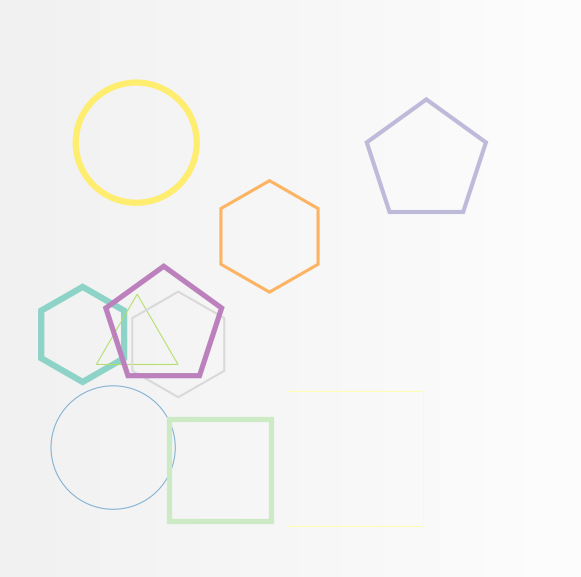[{"shape": "hexagon", "thickness": 3, "radius": 0.41, "center": [0.142, 0.42]}, {"shape": "square", "thickness": 0.5, "radius": 0.59, "center": [0.611, 0.205]}, {"shape": "pentagon", "thickness": 2, "radius": 0.54, "center": [0.733, 0.719]}, {"shape": "circle", "thickness": 0.5, "radius": 0.53, "center": [0.195, 0.224]}, {"shape": "hexagon", "thickness": 1.5, "radius": 0.48, "center": [0.464, 0.59]}, {"shape": "triangle", "thickness": 0.5, "radius": 0.41, "center": [0.236, 0.409]}, {"shape": "hexagon", "thickness": 1, "radius": 0.46, "center": [0.307, 0.403]}, {"shape": "pentagon", "thickness": 2.5, "radius": 0.52, "center": [0.282, 0.433]}, {"shape": "square", "thickness": 2.5, "radius": 0.44, "center": [0.379, 0.185]}, {"shape": "circle", "thickness": 3, "radius": 0.52, "center": [0.234, 0.752]}]